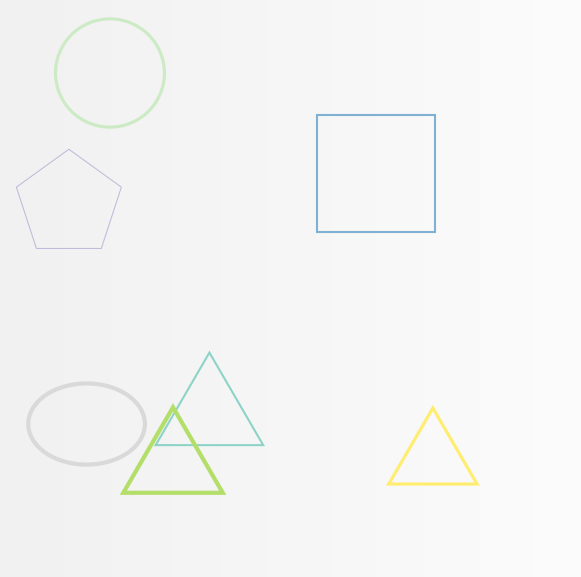[{"shape": "triangle", "thickness": 1, "radius": 0.53, "center": [0.36, 0.282]}, {"shape": "pentagon", "thickness": 0.5, "radius": 0.47, "center": [0.118, 0.646]}, {"shape": "square", "thickness": 1, "radius": 0.51, "center": [0.647, 0.699]}, {"shape": "triangle", "thickness": 2, "radius": 0.49, "center": [0.298, 0.195]}, {"shape": "oval", "thickness": 2, "radius": 0.5, "center": [0.149, 0.265]}, {"shape": "circle", "thickness": 1.5, "radius": 0.47, "center": [0.189, 0.873]}, {"shape": "triangle", "thickness": 1.5, "radius": 0.44, "center": [0.745, 0.205]}]